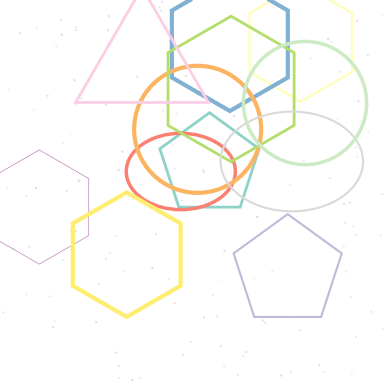[{"shape": "pentagon", "thickness": 2, "radius": 0.68, "center": [0.544, 0.572]}, {"shape": "hexagon", "thickness": 1.5, "radius": 0.77, "center": [0.781, 0.889]}, {"shape": "pentagon", "thickness": 1.5, "radius": 0.74, "center": [0.747, 0.296]}, {"shape": "oval", "thickness": 2.5, "radius": 0.71, "center": [0.47, 0.555]}, {"shape": "hexagon", "thickness": 3, "radius": 0.87, "center": [0.597, 0.886]}, {"shape": "circle", "thickness": 3, "radius": 0.82, "center": [0.513, 0.664]}, {"shape": "hexagon", "thickness": 2, "radius": 0.95, "center": [0.6, 0.769]}, {"shape": "triangle", "thickness": 2, "radius": 1.0, "center": [0.369, 0.833]}, {"shape": "oval", "thickness": 1.5, "radius": 0.93, "center": [0.758, 0.581]}, {"shape": "hexagon", "thickness": 0.5, "radius": 0.74, "center": [0.102, 0.462]}, {"shape": "circle", "thickness": 2.5, "radius": 0.8, "center": [0.792, 0.732]}, {"shape": "hexagon", "thickness": 3, "radius": 0.81, "center": [0.329, 0.339]}]